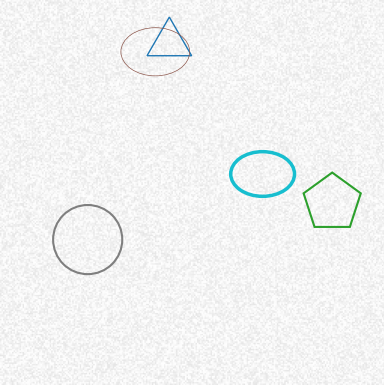[{"shape": "triangle", "thickness": 1, "radius": 0.33, "center": [0.44, 0.889]}, {"shape": "pentagon", "thickness": 1.5, "radius": 0.39, "center": [0.863, 0.474]}, {"shape": "oval", "thickness": 0.5, "radius": 0.45, "center": [0.403, 0.865]}, {"shape": "circle", "thickness": 1.5, "radius": 0.45, "center": [0.228, 0.378]}, {"shape": "oval", "thickness": 2.5, "radius": 0.41, "center": [0.682, 0.548]}]